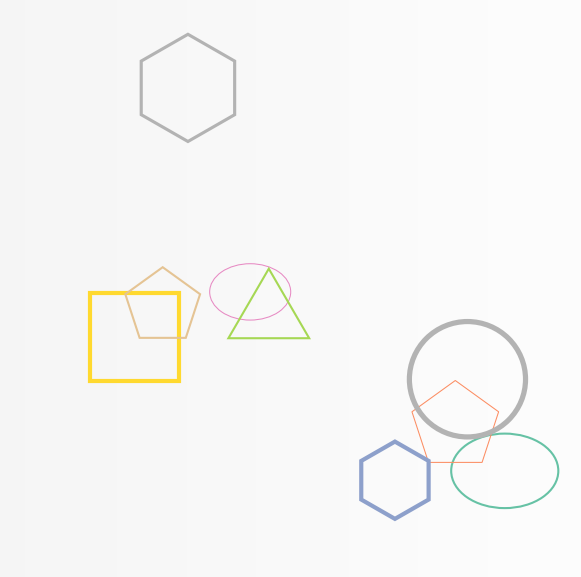[{"shape": "oval", "thickness": 1, "radius": 0.46, "center": [0.868, 0.184]}, {"shape": "pentagon", "thickness": 0.5, "radius": 0.39, "center": [0.783, 0.262]}, {"shape": "hexagon", "thickness": 2, "radius": 0.33, "center": [0.679, 0.168]}, {"shape": "oval", "thickness": 0.5, "radius": 0.35, "center": [0.43, 0.494]}, {"shape": "triangle", "thickness": 1, "radius": 0.4, "center": [0.462, 0.454]}, {"shape": "square", "thickness": 2, "radius": 0.38, "center": [0.231, 0.416]}, {"shape": "pentagon", "thickness": 1, "radius": 0.34, "center": [0.28, 0.469]}, {"shape": "circle", "thickness": 2.5, "radius": 0.5, "center": [0.804, 0.342]}, {"shape": "hexagon", "thickness": 1.5, "radius": 0.46, "center": [0.323, 0.847]}]